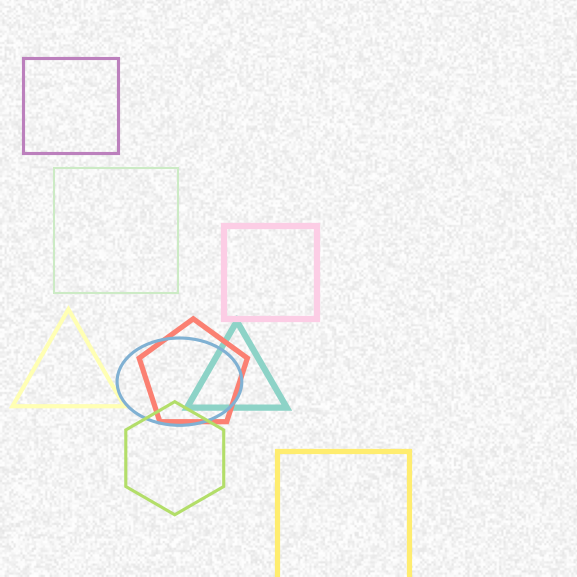[{"shape": "triangle", "thickness": 3, "radius": 0.5, "center": [0.41, 0.343]}, {"shape": "triangle", "thickness": 2, "radius": 0.56, "center": [0.119, 0.352]}, {"shape": "pentagon", "thickness": 2.5, "radius": 0.49, "center": [0.335, 0.349]}, {"shape": "oval", "thickness": 1.5, "radius": 0.54, "center": [0.311, 0.338]}, {"shape": "hexagon", "thickness": 1.5, "radius": 0.49, "center": [0.303, 0.206]}, {"shape": "square", "thickness": 3, "radius": 0.4, "center": [0.469, 0.527]}, {"shape": "square", "thickness": 1.5, "radius": 0.41, "center": [0.122, 0.817]}, {"shape": "square", "thickness": 1, "radius": 0.54, "center": [0.201, 0.6]}, {"shape": "square", "thickness": 2.5, "radius": 0.57, "center": [0.594, 0.105]}]